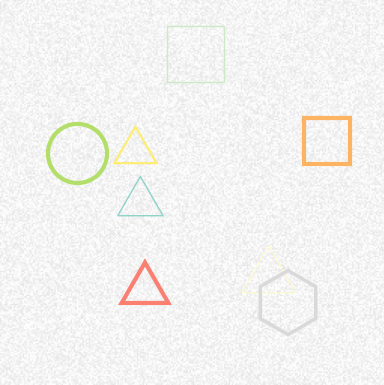[{"shape": "triangle", "thickness": 1, "radius": 0.34, "center": [0.365, 0.474]}, {"shape": "triangle", "thickness": 0.5, "radius": 0.41, "center": [0.698, 0.28]}, {"shape": "triangle", "thickness": 3, "radius": 0.35, "center": [0.377, 0.248]}, {"shape": "square", "thickness": 3, "radius": 0.3, "center": [0.851, 0.635]}, {"shape": "circle", "thickness": 3, "radius": 0.38, "center": [0.201, 0.601]}, {"shape": "hexagon", "thickness": 2.5, "radius": 0.42, "center": [0.748, 0.214]}, {"shape": "square", "thickness": 1, "radius": 0.37, "center": [0.507, 0.86]}, {"shape": "triangle", "thickness": 1.5, "radius": 0.32, "center": [0.352, 0.608]}]